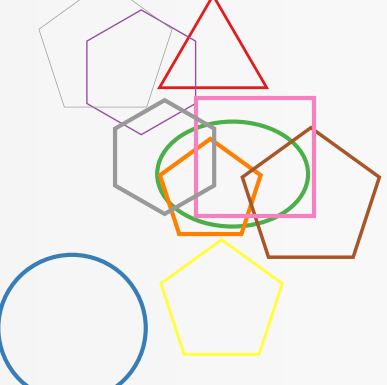[{"shape": "triangle", "thickness": 2, "radius": 0.8, "center": [0.55, 0.852]}, {"shape": "circle", "thickness": 3, "radius": 0.95, "center": [0.186, 0.148]}, {"shape": "oval", "thickness": 3, "radius": 0.97, "center": [0.6, 0.548]}, {"shape": "hexagon", "thickness": 1, "radius": 0.81, "center": [0.365, 0.812]}, {"shape": "pentagon", "thickness": 3, "radius": 0.68, "center": [0.543, 0.503]}, {"shape": "pentagon", "thickness": 2, "radius": 0.82, "center": [0.572, 0.213]}, {"shape": "pentagon", "thickness": 2.5, "radius": 0.93, "center": [0.802, 0.482]}, {"shape": "square", "thickness": 3, "radius": 0.76, "center": [0.659, 0.592]}, {"shape": "pentagon", "thickness": 0.5, "radius": 0.9, "center": [0.272, 0.868]}, {"shape": "hexagon", "thickness": 3, "radius": 0.74, "center": [0.425, 0.592]}]